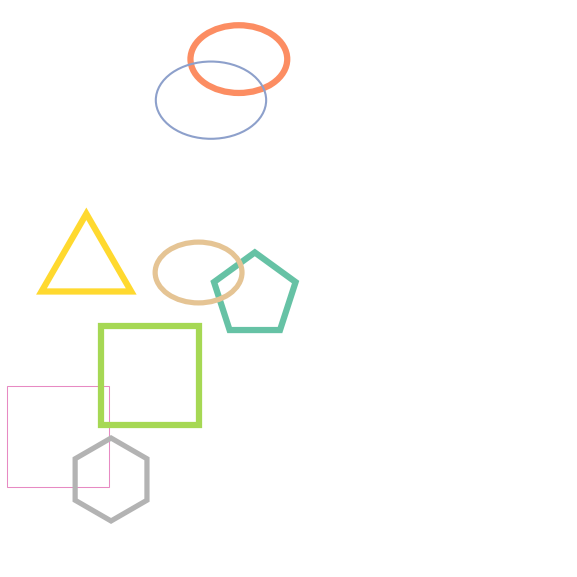[{"shape": "pentagon", "thickness": 3, "radius": 0.37, "center": [0.441, 0.488]}, {"shape": "oval", "thickness": 3, "radius": 0.42, "center": [0.414, 0.897]}, {"shape": "oval", "thickness": 1, "radius": 0.48, "center": [0.365, 0.826]}, {"shape": "square", "thickness": 0.5, "radius": 0.44, "center": [0.101, 0.243]}, {"shape": "square", "thickness": 3, "radius": 0.43, "center": [0.26, 0.349]}, {"shape": "triangle", "thickness": 3, "radius": 0.45, "center": [0.15, 0.539]}, {"shape": "oval", "thickness": 2.5, "radius": 0.38, "center": [0.344, 0.527]}, {"shape": "hexagon", "thickness": 2.5, "radius": 0.36, "center": [0.192, 0.169]}]